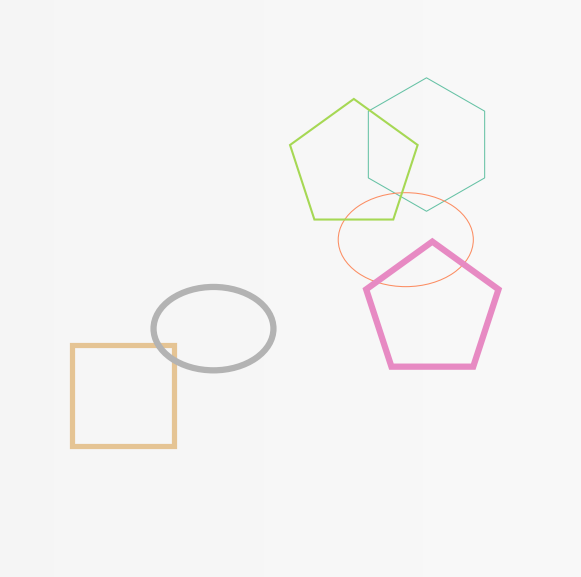[{"shape": "hexagon", "thickness": 0.5, "radius": 0.58, "center": [0.734, 0.749]}, {"shape": "oval", "thickness": 0.5, "radius": 0.58, "center": [0.698, 0.584]}, {"shape": "pentagon", "thickness": 3, "radius": 0.6, "center": [0.744, 0.461]}, {"shape": "pentagon", "thickness": 1, "radius": 0.58, "center": [0.609, 0.712]}, {"shape": "square", "thickness": 2.5, "radius": 0.44, "center": [0.212, 0.314]}, {"shape": "oval", "thickness": 3, "radius": 0.52, "center": [0.367, 0.43]}]